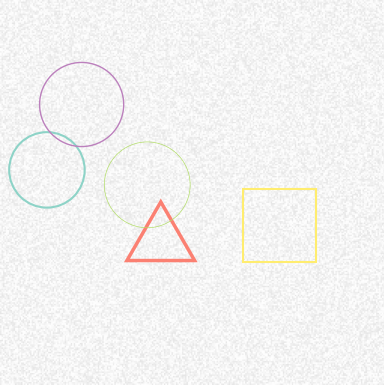[{"shape": "circle", "thickness": 1.5, "radius": 0.49, "center": [0.122, 0.559]}, {"shape": "triangle", "thickness": 2.5, "radius": 0.51, "center": [0.418, 0.374]}, {"shape": "circle", "thickness": 0.5, "radius": 0.56, "center": [0.382, 0.52]}, {"shape": "circle", "thickness": 1, "radius": 0.55, "center": [0.212, 0.729]}, {"shape": "square", "thickness": 1.5, "radius": 0.47, "center": [0.726, 0.414]}]